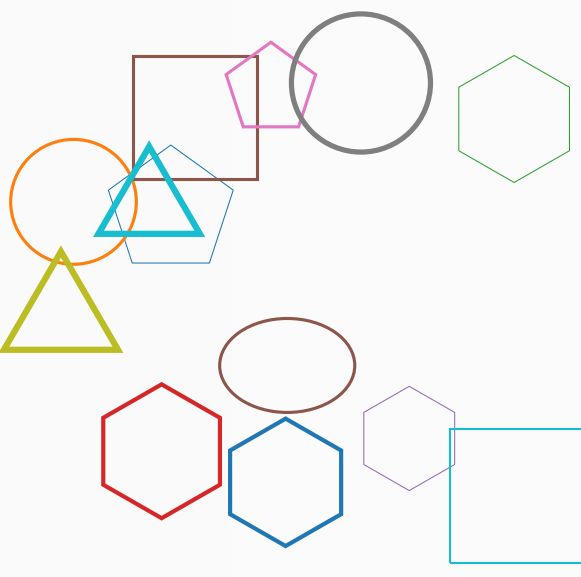[{"shape": "pentagon", "thickness": 0.5, "radius": 0.56, "center": [0.294, 0.635]}, {"shape": "hexagon", "thickness": 2, "radius": 0.55, "center": [0.491, 0.164]}, {"shape": "circle", "thickness": 1.5, "radius": 0.54, "center": [0.126, 0.65]}, {"shape": "hexagon", "thickness": 0.5, "radius": 0.55, "center": [0.885, 0.793]}, {"shape": "hexagon", "thickness": 2, "radius": 0.58, "center": [0.278, 0.218]}, {"shape": "hexagon", "thickness": 0.5, "radius": 0.45, "center": [0.704, 0.24]}, {"shape": "square", "thickness": 1.5, "radius": 0.54, "center": [0.336, 0.796]}, {"shape": "oval", "thickness": 1.5, "radius": 0.58, "center": [0.494, 0.366]}, {"shape": "pentagon", "thickness": 1.5, "radius": 0.4, "center": [0.466, 0.845]}, {"shape": "circle", "thickness": 2.5, "radius": 0.6, "center": [0.621, 0.855]}, {"shape": "triangle", "thickness": 3, "radius": 0.57, "center": [0.105, 0.45]}, {"shape": "square", "thickness": 1, "radius": 0.58, "center": [0.89, 0.14]}, {"shape": "triangle", "thickness": 3, "radius": 0.5, "center": [0.257, 0.645]}]